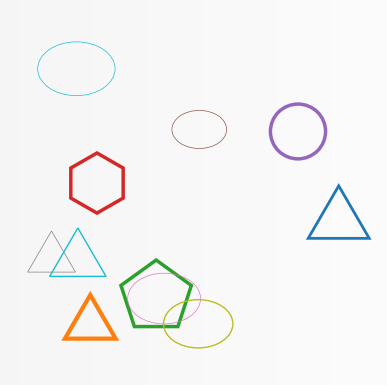[{"shape": "triangle", "thickness": 2, "radius": 0.45, "center": [0.874, 0.426]}, {"shape": "triangle", "thickness": 3, "radius": 0.38, "center": [0.233, 0.158]}, {"shape": "pentagon", "thickness": 2.5, "radius": 0.48, "center": [0.403, 0.229]}, {"shape": "hexagon", "thickness": 2.5, "radius": 0.39, "center": [0.25, 0.525]}, {"shape": "circle", "thickness": 2.5, "radius": 0.36, "center": [0.769, 0.659]}, {"shape": "oval", "thickness": 0.5, "radius": 0.35, "center": [0.514, 0.664]}, {"shape": "oval", "thickness": 0.5, "radius": 0.47, "center": [0.424, 0.225]}, {"shape": "triangle", "thickness": 0.5, "radius": 0.36, "center": [0.133, 0.329]}, {"shape": "oval", "thickness": 1, "radius": 0.45, "center": [0.511, 0.159]}, {"shape": "oval", "thickness": 0.5, "radius": 0.5, "center": [0.197, 0.821]}, {"shape": "triangle", "thickness": 1, "radius": 0.42, "center": [0.201, 0.324]}]